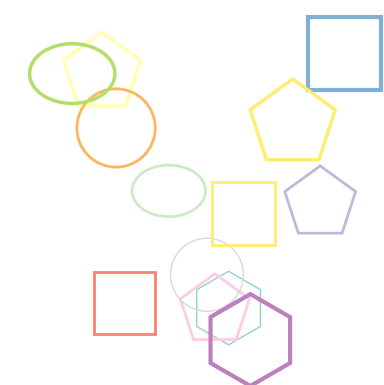[{"shape": "hexagon", "thickness": 1, "radius": 0.48, "center": [0.594, 0.2]}, {"shape": "pentagon", "thickness": 2.5, "radius": 0.53, "center": [0.265, 0.811]}, {"shape": "pentagon", "thickness": 2, "radius": 0.48, "center": [0.832, 0.473]}, {"shape": "square", "thickness": 2, "radius": 0.4, "center": [0.323, 0.214]}, {"shape": "square", "thickness": 3, "radius": 0.47, "center": [0.896, 0.86]}, {"shape": "circle", "thickness": 2, "radius": 0.51, "center": [0.301, 0.668]}, {"shape": "oval", "thickness": 2.5, "radius": 0.55, "center": [0.188, 0.809]}, {"shape": "pentagon", "thickness": 2, "radius": 0.47, "center": [0.558, 0.194]}, {"shape": "circle", "thickness": 1, "radius": 0.47, "center": [0.538, 0.286]}, {"shape": "hexagon", "thickness": 3, "radius": 0.6, "center": [0.65, 0.117]}, {"shape": "oval", "thickness": 2, "radius": 0.48, "center": [0.438, 0.504]}, {"shape": "pentagon", "thickness": 2.5, "radius": 0.58, "center": [0.76, 0.679]}, {"shape": "square", "thickness": 2, "radius": 0.41, "center": [0.633, 0.446]}]